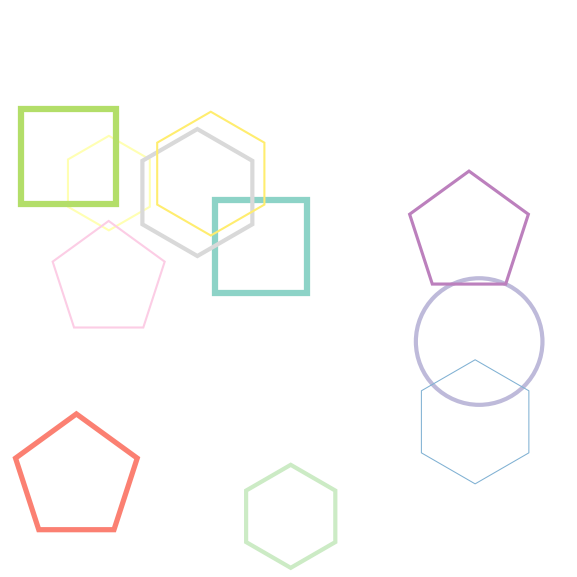[{"shape": "square", "thickness": 3, "radius": 0.4, "center": [0.452, 0.572]}, {"shape": "hexagon", "thickness": 1, "radius": 0.41, "center": [0.189, 0.682]}, {"shape": "circle", "thickness": 2, "radius": 0.55, "center": [0.83, 0.408]}, {"shape": "pentagon", "thickness": 2.5, "radius": 0.55, "center": [0.132, 0.172]}, {"shape": "hexagon", "thickness": 0.5, "radius": 0.54, "center": [0.823, 0.269]}, {"shape": "square", "thickness": 3, "radius": 0.41, "center": [0.118, 0.729]}, {"shape": "pentagon", "thickness": 1, "radius": 0.51, "center": [0.188, 0.515]}, {"shape": "hexagon", "thickness": 2, "radius": 0.55, "center": [0.342, 0.666]}, {"shape": "pentagon", "thickness": 1.5, "radius": 0.54, "center": [0.812, 0.595]}, {"shape": "hexagon", "thickness": 2, "radius": 0.45, "center": [0.503, 0.105]}, {"shape": "hexagon", "thickness": 1, "radius": 0.54, "center": [0.365, 0.698]}]